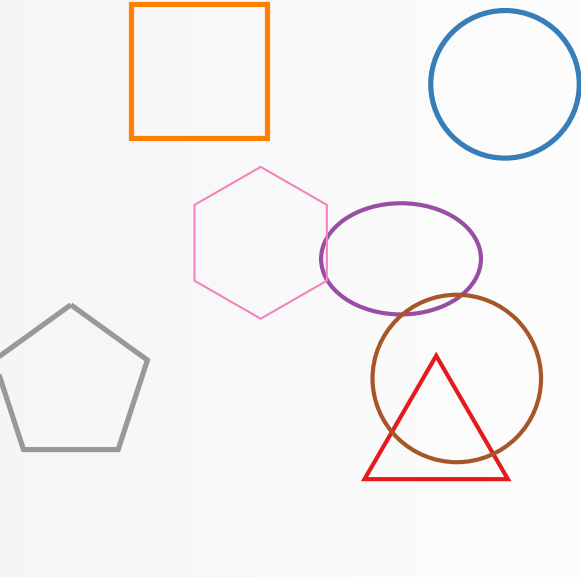[{"shape": "triangle", "thickness": 2, "radius": 0.71, "center": [0.75, 0.241]}, {"shape": "circle", "thickness": 2.5, "radius": 0.64, "center": [0.869, 0.853]}, {"shape": "oval", "thickness": 2, "radius": 0.69, "center": [0.69, 0.551]}, {"shape": "square", "thickness": 2.5, "radius": 0.58, "center": [0.342, 0.877]}, {"shape": "circle", "thickness": 2, "radius": 0.72, "center": [0.786, 0.344]}, {"shape": "hexagon", "thickness": 1, "radius": 0.66, "center": [0.448, 0.579]}, {"shape": "pentagon", "thickness": 2.5, "radius": 0.69, "center": [0.122, 0.333]}]